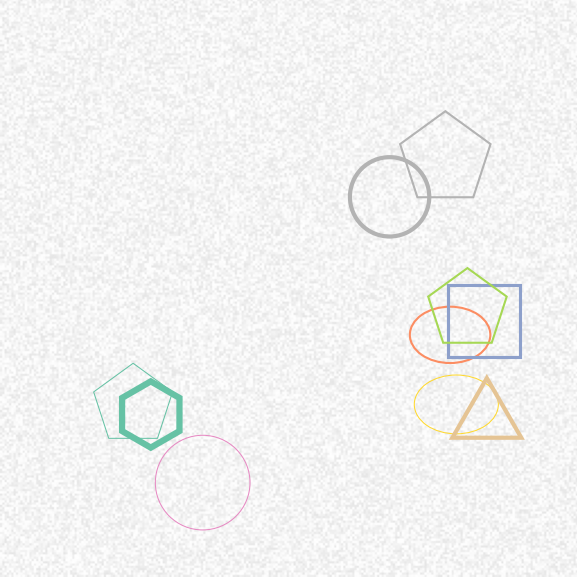[{"shape": "hexagon", "thickness": 3, "radius": 0.29, "center": [0.261, 0.281]}, {"shape": "pentagon", "thickness": 0.5, "radius": 0.36, "center": [0.23, 0.298]}, {"shape": "oval", "thickness": 1, "radius": 0.35, "center": [0.779, 0.419]}, {"shape": "square", "thickness": 1.5, "radius": 0.31, "center": [0.838, 0.443]}, {"shape": "circle", "thickness": 0.5, "radius": 0.41, "center": [0.351, 0.163]}, {"shape": "pentagon", "thickness": 1, "radius": 0.36, "center": [0.809, 0.463]}, {"shape": "oval", "thickness": 0.5, "radius": 0.36, "center": [0.79, 0.299]}, {"shape": "triangle", "thickness": 2, "radius": 0.34, "center": [0.843, 0.276]}, {"shape": "pentagon", "thickness": 1, "radius": 0.41, "center": [0.771, 0.724]}, {"shape": "circle", "thickness": 2, "radius": 0.34, "center": [0.675, 0.658]}]